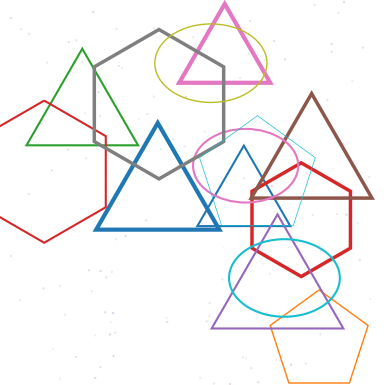[{"shape": "triangle", "thickness": 1.5, "radius": 0.7, "center": [0.633, 0.482]}, {"shape": "triangle", "thickness": 3, "radius": 0.92, "center": [0.41, 0.496]}, {"shape": "pentagon", "thickness": 1, "radius": 0.67, "center": [0.829, 0.113]}, {"shape": "triangle", "thickness": 1.5, "radius": 0.84, "center": [0.214, 0.706]}, {"shape": "hexagon", "thickness": 2.5, "radius": 0.74, "center": [0.782, 0.429]}, {"shape": "hexagon", "thickness": 1.5, "radius": 0.92, "center": [0.115, 0.554]}, {"shape": "triangle", "thickness": 1.5, "radius": 0.99, "center": [0.721, 0.246]}, {"shape": "triangle", "thickness": 2.5, "radius": 0.91, "center": [0.809, 0.576]}, {"shape": "oval", "thickness": 1.5, "radius": 0.68, "center": [0.638, 0.57]}, {"shape": "triangle", "thickness": 3, "radius": 0.68, "center": [0.584, 0.853]}, {"shape": "hexagon", "thickness": 2.5, "radius": 0.97, "center": [0.413, 0.729]}, {"shape": "oval", "thickness": 1, "radius": 0.73, "center": [0.548, 0.836]}, {"shape": "pentagon", "thickness": 0.5, "radius": 0.79, "center": [0.669, 0.542]}, {"shape": "oval", "thickness": 1.5, "radius": 0.72, "center": [0.739, 0.278]}]